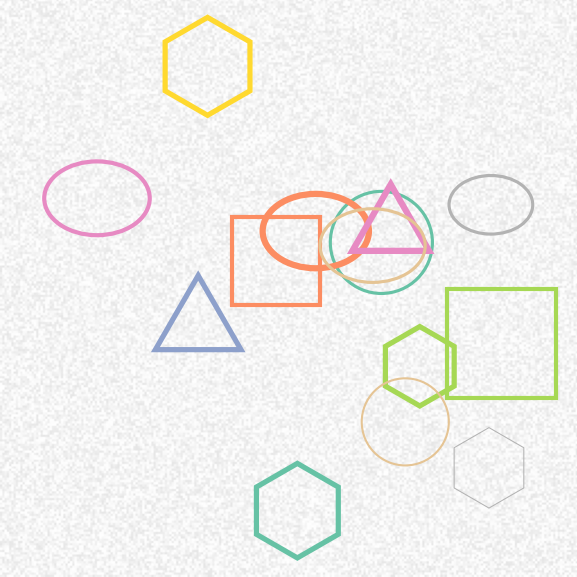[{"shape": "hexagon", "thickness": 2.5, "radius": 0.41, "center": [0.515, 0.115]}, {"shape": "circle", "thickness": 1.5, "radius": 0.44, "center": [0.66, 0.579]}, {"shape": "oval", "thickness": 3, "radius": 0.46, "center": [0.547, 0.599]}, {"shape": "square", "thickness": 2, "radius": 0.38, "center": [0.477, 0.547]}, {"shape": "triangle", "thickness": 2.5, "radius": 0.43, "center": [0.343, 0.436]}, {"shape": "oval", "thickness": 2, "radius": 0.46, "center": [0.168, 0.656]}, {"shape": "triangle", "thickness": 3, "radius": 0.38, "center": [0.677, 0.603]}, {"shape": "square", "thickness": 2, "radius": 0.47, "center": [0.869, 0.405]}, {"shape": "hexagon", "thickness": 2.5, "radius": 0.34, "center": [0.727, 0.365]}, {"shape": "hexagon", "thickness": 2.5, "radius": 0.42, "center": [0.359, 0.884]}, {"shape": "circle", "thickness": 1, "radius": 0.38, "center": [0.702, 0.269]}, {"shape": "oval", "thickness": 1.5, "radius": 0.46, "center": [0.645, 0.574]}, {"shape": "oval", "thickness": 1.5, "radius": 0.36, "center": [0.85, 0.645]}, {"shape": "hexagon", "thickness": 0.5, "radius": 0.35, "center": [0.847, 0.189]}]